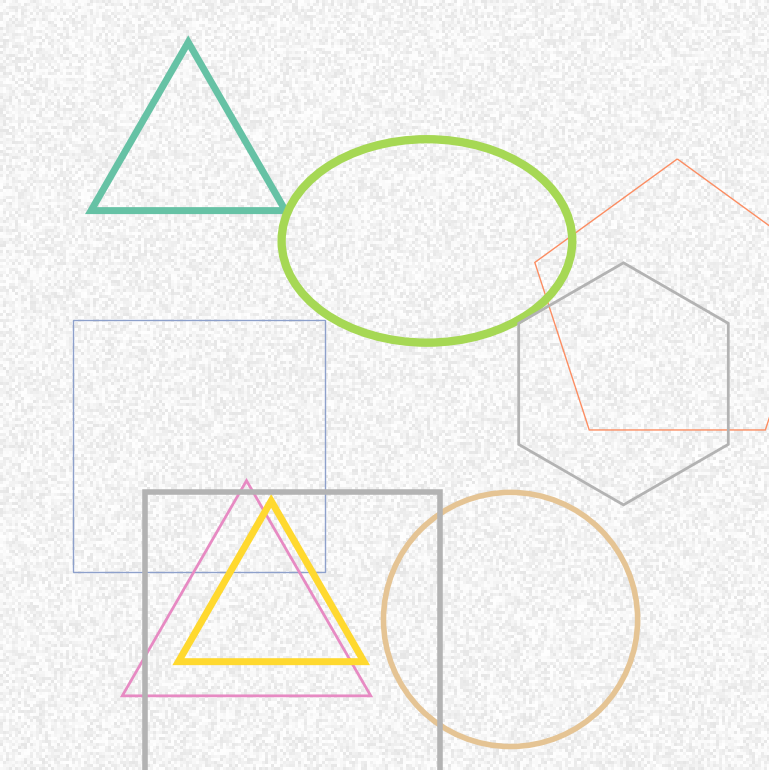[{"shape": "triangle", "thickness": 2.5, "radius": 0.73, "center": [0.244, 0.799]}, {"shape": "pentagon", "thickness": 0.5, "radius": 0.97, "center": [0.88, 0.599]}, {"shape": "square", "thickness": 0.5, "radius": 0.82, "center": [0.258, 0.421]}, {"shape": "triangle", "thickness": 1, "radius": 0.93, "center": [0.32, 0.189]}, {"shape": "oval", "thickness": 3, "radius": 0.94, "center": [0.554, 0.687]}, {"shape": "triangle", "thickness": 2.5, "radius": 0.7, "center": [0.352, 0.21]}, {"shape": "circle", "thickness": 2, "radius": 0.83, "center": [0.663, 0.196]}, {"shape": "square", "thickness": 2, "radius": 0.96, "center": [0.379, 0.169]}, {"shape": "hexagon", "thickness": 1, "radius": 0.79, "center": [0.81, 0.502]}]